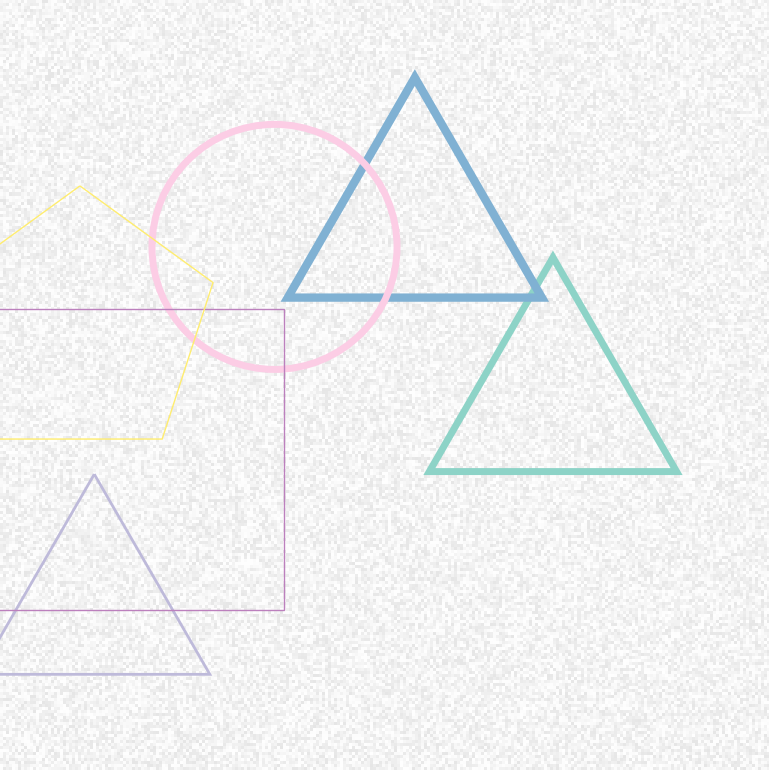[{"shape": "triangle", "thickness": 2.5, "radius": 0.93, "center": [0.718, 0.48]}, {"shape": "triangle", "thickness": 1, "radius": 0.87, "center": [0.122, 0.211]}, {"shape": "triangle", "thickness": 3, "radius": 0.95, "center": [0.539, 0.709]}, {"shape": "circle", "thickness": 2.5, "radius": 0.8, "center": [0.357, 0.679]}, {"shape": "square", "thickness": 0.5, "radius": 0.98, "center": [0.174, 0.403]}, {"shape": "pentagon", "thickness": 0.5, "radius": 0.91, "center": [0.104, 0.577]}]